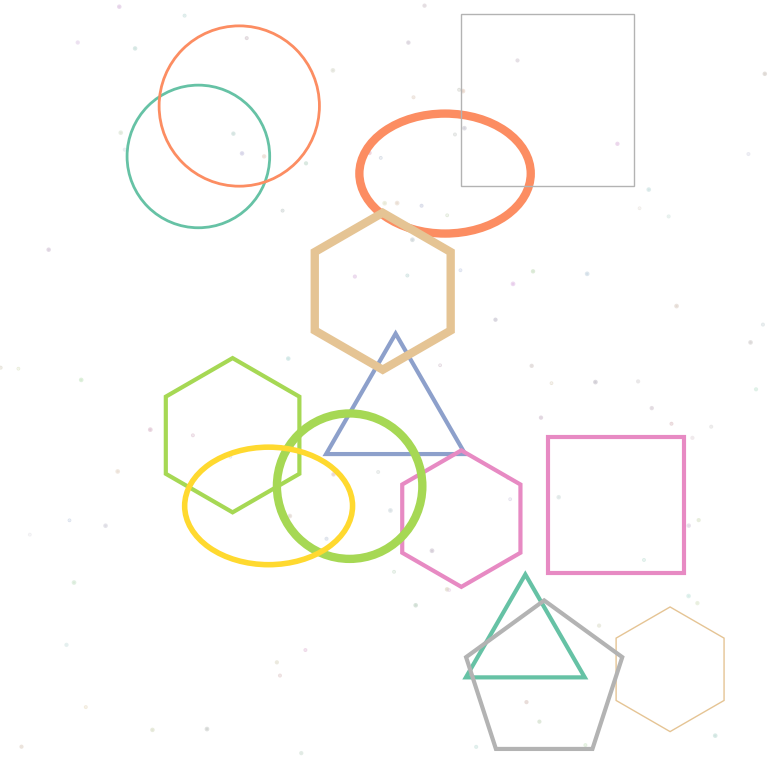[{"shape": "triangle", "thickness": 1.5, "radius": 0.45, "center": [0.682, 0.165]}, {"shape": "circle", "thickness": 1, "radius": 0.46, "center": [0.258, 0.797]}, {"shape": "circle", "thickness": 1, "radius": 0.52, "center": [0.311, 0.862]}, {"shape": "oval", "thickness": 3, "radius": 0.56, "center": [0.578, 0.775]}, {"shape": "triangle", "thickness": 1.5, "radius": 0.52, "center": [0.514, 0.462]}, {"shape": "square", "thickness": 1.5, "radius": 0.44, "center": [0.8, 0.344]}, {"shape": "hexagon", "thickness": 1.5, "radius": 0.44, "center": [0.599, 0.326]}, {"shape": "circle", "thickness": 3, "radius": 0.47, "center": [0.454, 0.369]}, {"shape": "hexagon", "thickness": 1.5, "radius": 0.5, "center": [0.302, 0.435]}, {"shape": "oval", "thickness": 2, "radius": 0.55, "center": [0.349, 0.343]}, {"shape": "hexagon", "thickness": 0.5, "radius": 0.4, "center": [0.87, 0.131]}, {"shape": "hexagon", "thickness": 3, "radius": 0.51, "center": [0.497, 0.622]}, {"shape": "pentagon", "thickness": 1.5, "radius": 0.53, "center": [0.707, 0.114]}, {"shape": "square", "thickness": 0.5, "radius": 0.56, "center": [0.711, 0.87]}]